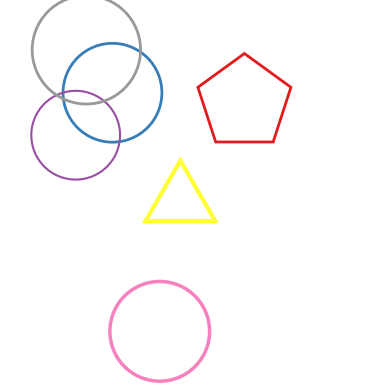[{"shape": "pentagon", "thickness": 2, "radius": 0.64, "center": [0.635, 0.734]}, {"shape": "circle", "thickness": 2, "radius": 0.64, "center": [0.292, 0.759]}, {"shape": "circle", "thickness": 1.5, "radius": 0.58, "center": [0.197, 0.649]}, {"shape": "triangle", "thickness": 3, "radius": 0.52, "center": [0.468, 0.478]}, {"shape": "circle", "thickness": 2.5, "radius": 0.65, "center": [0.415, 0.139]}, {"shape": "circle", "thickness": 2, "radius": 0.7, "center": [0.224, 0.871]}]